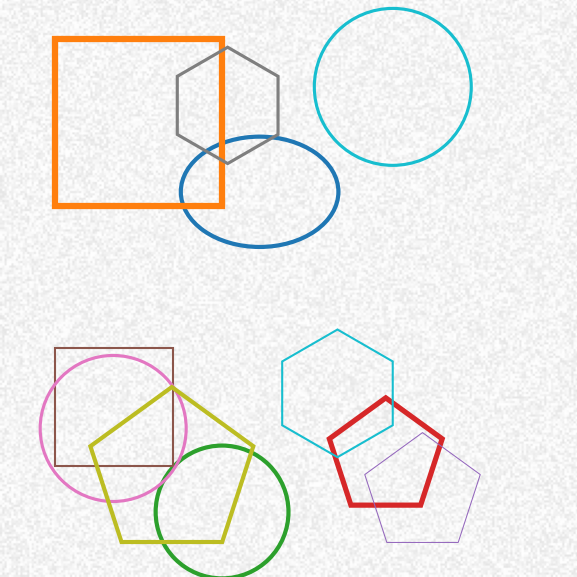[{"shape": "oval", "thickness": 2, "radius": 0.68, "center": [0.45, 0.667]}, {"shape": "square", "thickness": 3, "radius": 0.72, "center": [0.24, 0.787]}, {"shape": "circle", "thickness": 2, "radius": 0.57, "center": [0.385, 0.113]}, {"shape": "pentagon", "thickness": 2.5, "radius": 0.51, "center": [0.668, 0.208]}, {"shape": "pentagon", "thickness": 0.5, "radius": 0.53, "center": [0.732, 0.145]}, {"shape": "square", "thickness": 1, "radius": 0.51, "center": [0.198, 0.294]}, {"shape": "circle", "thickness": 1.5, "radius": 0.63, "center": [0.196, 0.257]}, {"shape": "hexagon", "thickness": 1.5, "radius": 0.5, "center": [0.394, 0.817]}, {"shape": "pentagon", "thickness": 2, "radius": 0.74, "center": [0.298, 0.181]}, {"shape": "circle", "thickness": 1.5, "radius": 0.68, "center": [0.68, 0.849]}, {"shape": "hexagon", "thickness": 1, "radius": 0.55, "center": [0.584, 0.318]}]